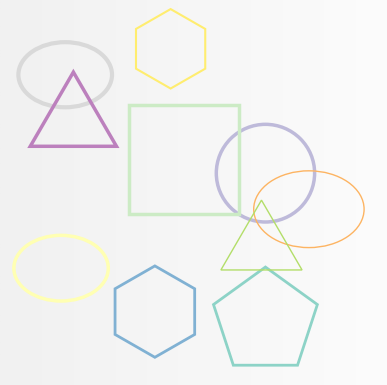[{"shape": "pentagon", "thickness": 2, "radius": 0.7, "center": [0.685, 0.165]}, {"shape": "oval", "thickness": 2.5, "radius": 0.61, "center": [0.158, 0.303]}, {"shape": "circle", "thickness": 2.5, "radius": 0.63, "center": [0.685, 0.55]}, {"shape": "hexagon", "thickness": 2, "radius": 0.59, "center": [0.4, 0.191]}, {"shape": "oval", "thickness": 1, "radius": 0.71, "center": [0.797, 0.457]}, {"shape": "triangle", "thickness": 1, "radius": 0.6, "center": [0.675, 0.359]}, {"shape": "oval", "thickness": 3, "radius": 0.6, "center": [0.168, 0.806]}, {"shape": "triangle", "thickness": 2.5, "radius": 0.64, "center": [0.189, 0.684]}, {"shape": "square", "thickness": 2.5, "radius": 0.71, "center": [0.475, 0.586]}, {"shape": "hexagon", "thickness": 1.5, "radius": 0.52, "center": [0.44, 0.873]}]